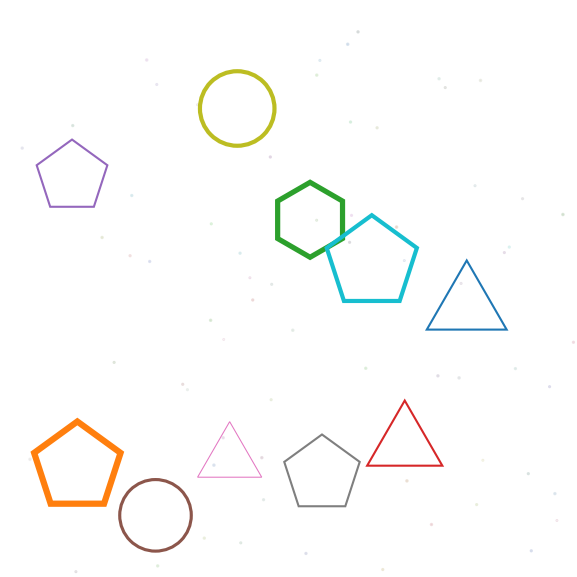[{"shape": "triangle", "thickness": 1, "radius": 0.4, "center": [0.808, 0.468]}, {"shape": "pentagon", "thickness": 3, "radius": 0.39, "center": [0.134, 0.191]}, {"shape": "hexagon", "thickness": 2.5, "radius": 0.32, "center": [0.537, 0.619]}, {"shape": "triangle", "thickness": 1, "radius": 0.38, "center": [0.701, 0.23]}, {"shape": "pentagon", "thickness": 1, "radius": 0.32, "center": [0.125, 0.693]}, {"shape": "circle", "thickness": 1.5, "radius": 0.31, "center": [0.269, 0.107]}, {"shape": "triangle", "thickness": 0.5, "radius": 0.32, "center": [0.398, 0.205]}, {"shape": "pentagon", "thickness": 1, "radius": 0.34, "center": [0.558, 0.178]}, {"shape": "circle", "thickness": 2, "radius": 0.32, "center": [0.411, 0.811]}, {"shape": "pentagon", "thickness": 2, "radius": 0.41, "center": [0.644, 0.544]}]